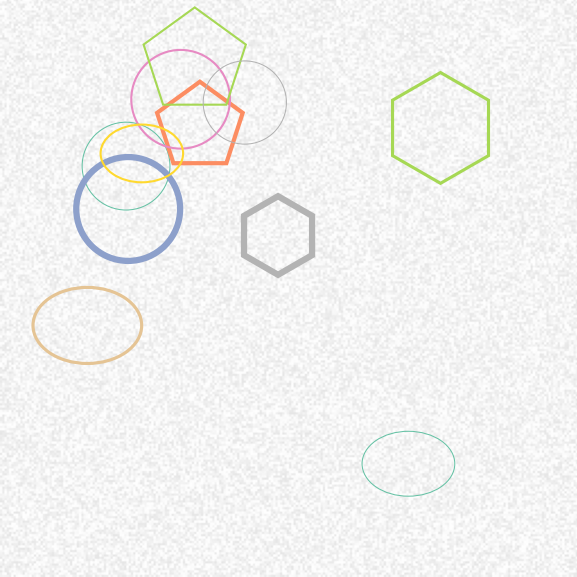[{"shape": "circle", "thickness": 0.5, "radius": 0.38, "center": [0.218, 0.711]}, {"shape": "oval", "thickness": 0.5, "radius": 0.4, "center": [0.707, 0.196]}, {"shape": "pentagon", "thickness": 2, "radius": 0.39, "center": [0.346, 0.78]}, {"shape": "circle", "thickness": 3, "radius": 0.45, "center": [0.222, 0.637]}, {"shape": "circle", "thickness": 1, "radius": 0.43, "center": [0.313, 0.827]}, {"shape": "hexagon", "thickness": 1.5, "radius": 0.48, "center": [0.763, 0.778]}, {"shape": "pentagon", "thickness": 1, "radius": 0.47, "center": [0.337, 0.893]}, {"shape": "oval", "thickness": 1, "radius": 0.36, "center": [0.246, 0.733]}, {"shape": "oval", "thickness": 1.5, "radius": 0.47, "center": [0.151, 0.436]}, {"shape": "circle", "thickness": 0.5, "radius": 0.36, "center": [0.424, 0.822]}, {"shape": "hexagon", "thickness": 3, "radius": 0.34, "center": [0.481, 0.591]}]